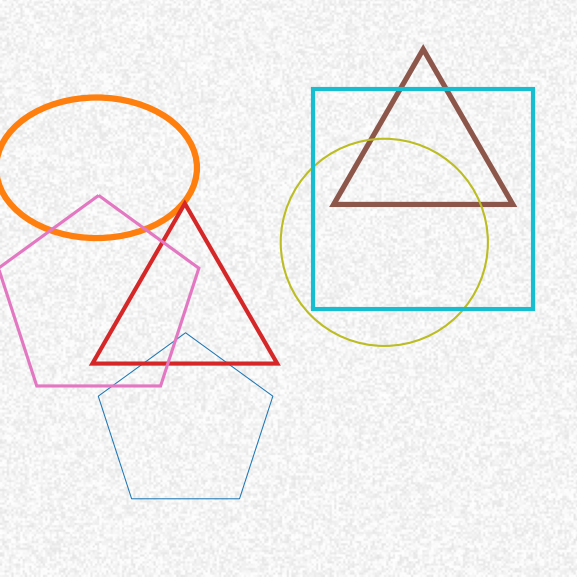[{"shape": "pentagon", "thickness": 0.5, "radius": 0.79, "center": [0.321, 0.264]}, {"shape": "oval", "thickness": 3, "radius": 0.87, "center": [0.167, 0.709]}, {"shape": "triangle", "thickness": 2, "radius": 0.92, "center": [0.32, 0.462]}, {"shape": "triangle", "thickness": 2.5, "radius": 0.9, "center": [0.733, 0.735]}, {"shape": "pentagon", "thickness": 1.5, "radius": 0.91, "center": [0.171, 0.478]}, {"shape": "circle", "thickness": 1, "radius": 0.9, "center": [0.665, 0.579]}, {"shape": "square", "thickness": 2, "radius": 0.95, "center": [0.732, 0.655]}]